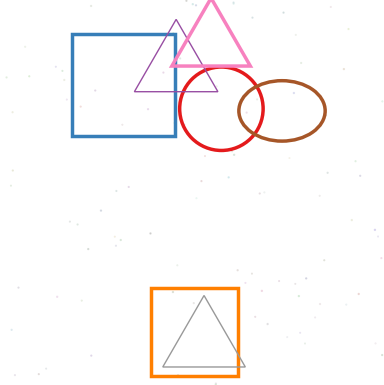[{"shape": "circle", "thickness": 2.5, "radius": 0.54, "center": [0.575, 0.718]}, {"shape": "square", "thickness": 2.5, "radius": 0.67, "center": [0.321, 0.779]}, {"shape": "triangle", "thickness": 1, "radius": 0.63, "center": [0.458, 0.824]}, {"shape": "square", "thickness": 2.5, "radius": 0.57, "center": [0.504, 0.137]}, {"shape": "oval", "thickness": 2.5, "radius": 0.56, "center": [0.732, 0.712]}, {"shape": "triangle", "thickness": 2.5, "radius": 0.59, "center": [0.548, 0.887]}, {"shape": "triangle", "thickness": 1, "radius": 0.62, "center": [0.53, 0.109]}]